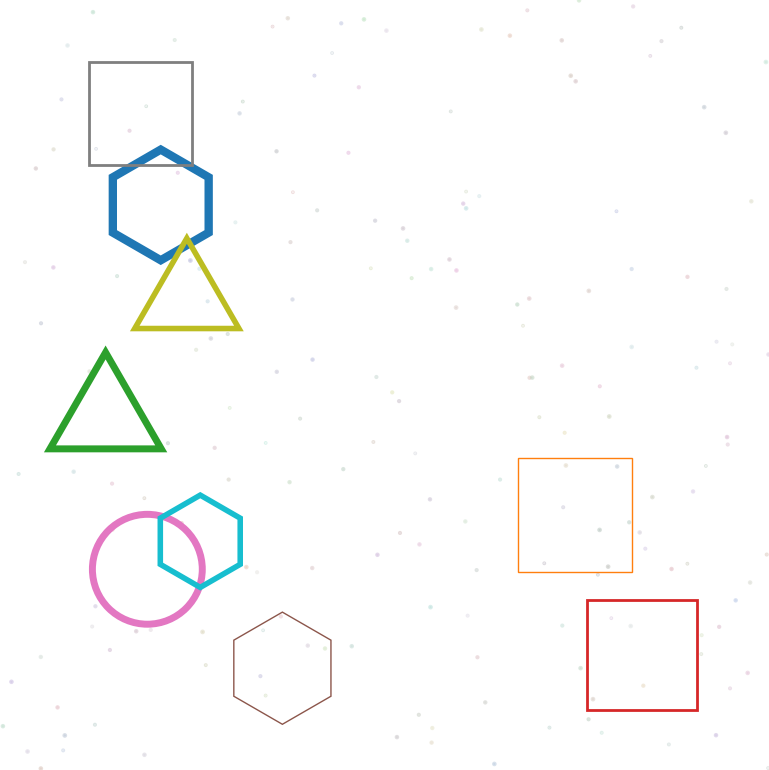[{"shape": "hexagon", "thickness": 3, "radius": 0.36, "center": [0.209, 0.734]}, {"shape": "square", "thickness": 0.5, "radius": 0.37, "center": [0.747, 0.331]}, {"shape": "triangle", "thickness": 2.5, "radius": 0.42, "center": [0.137, 0.459]}, {"shape": "square", "thickness": 1, "radius": 0.36, "center": [0.834, 0.149]}, {"shape": "hexagon", "thickness": 0.5, "radius": 0.36, "center": [0.367, 0.132]}, {"shape": "circle", "thickness": 2.5, "radius": 0.36, "center": [0.191, 0.261]}, {"shape": "square", "thickness": 1, "radius": 0.33, "center": [0.183, 0.852]}, {"shape": "triangle", "thickness": 2, "radius": 0.39, "center": [0.243, 0.612]}, {"shape": "hexagon", "thickness": 2, "radius": 0.3, "center": [0.26, 0.297]}]